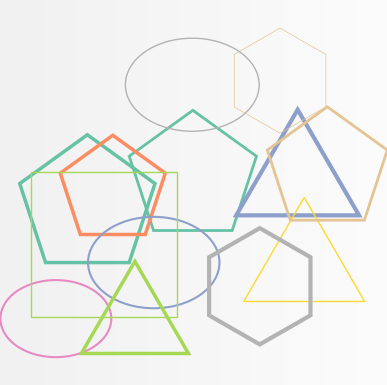[{"shape": "pentagon", "thickness": 2.5, "radius": 0.92, "center": [0.225, 0.466]}, {"shape": "pentagon", "thickness": 2, "radius": 0.86, "center": [0.498, 0.541]}, {"shape": "pentagon", "thickness": 2.5, "radius": 0.71, "center": [0.291, 0.506]}, {"shape": "triangle", "thickness": 3, "radius": 0.92, "center": [0.768, 0.532]}, {"shape": "oval", "thickness": 1.5, "radius": 0.85, "center": [0.397, 0.318]}, {"shape": "oval", "thickness": 1.5, "radius": 0.72, "center": [0.144, 0.172]}, {"shape": "square", "thickness": 1, "radius": 0.94, "center": [0.269, 0.365]}, {"shape": "triangle", "thickness": 2.5, "radius": 0.8, "center": [0.348, 0.162]}, {"shape": "triangle", "thickness": 1, "radius": 0.9, "center": [0.785, 0.307]}, {"shape": "pentagon", "thickness": 2, "radius": 0.81, "center": [0.845, 0.56]}, {"shape": "hexagon", "thickness": 0.5, "radius": 0.68, "center": [0.723, 0.791]}, {"shape": "oval", "thickness": 1, "radius": 0.86, "center": [0.496, 0.78]}, {"shape": "hexagon", "thickness": 3, "radius": 0.76, "center": [0.67, 0.256]}]